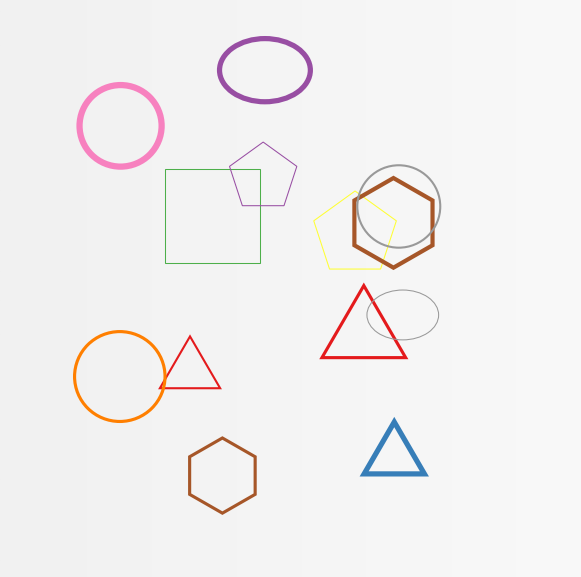[{"shape": "triangle", "thickness": 1.5, "radius": 0.42, "center": [0.626, 0.421]}, {"shape": "triangle", "thickness": 1, "radius": 0.3, "center": [0.327, 0.357]}, {"shape": "triangle", "thickness": 2.5, "radius": 0.3, "center": [0.678, 0.208]}, {"shape": "square", "thickness": 0.5, "radius": 0.41, "center": [0.366, 0.625]}, {"shape": "oval", "thickness": 2.5, "radius": 0.39, "center": [0.456, 0.878]}, {"shape": "pentagon", "thickness": 0.5, "radius": 0.3, "center": [0.453, 0.692]}, {"shape": "circle", "thickness": 1.5, "radius": 0.39, "center": [0.206, 0.347]}, {"shape": "pentagon", "thickness": 0.5, "radius": 0.37, "center": [0.611, 0.594]}, {"shape": "hexagon", "thickness": 2, "radius": 0.39, "center": [0.677, 0.613]}, {"shape": "hexagon", "thickness": 1.5, "radius": 0.33, "center": [0.383, 0.176]}, {"shape": "circle", "thickness": 3, "radius": 0.35, "center": [0.207, 0.781]}, {"shape": "circle", "thickness": 1, "radius": 0.36, "center": [0.686, 0.642]}, {"shape": "oval", "thickness": 0.5, "radius": 0.31, "center": [0.693, 0.454]}]